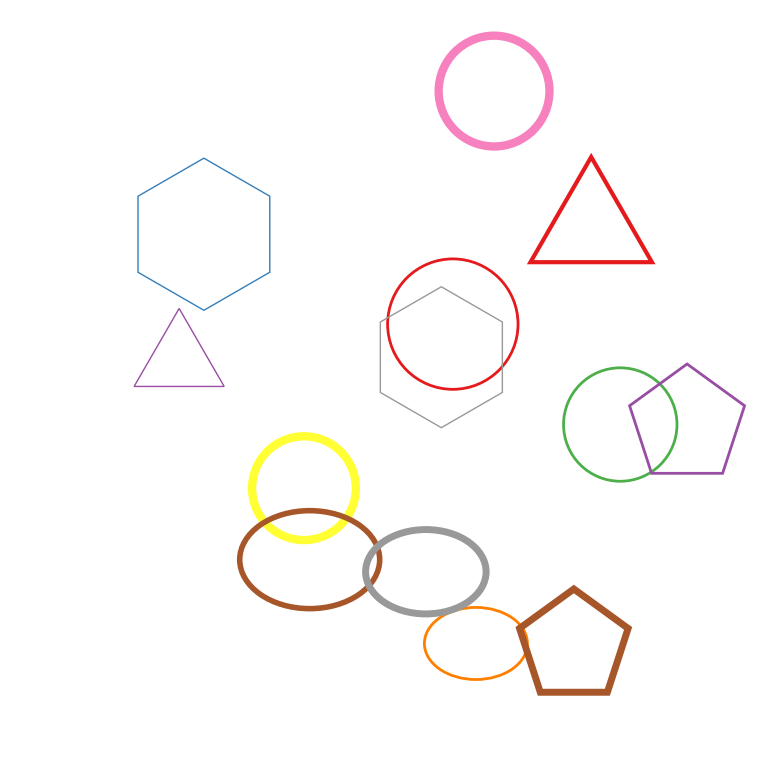[{"shape": "circle", "thickness": 1, "radius": 0.42, "center": [0.588, 0.579]}, {"shape": "triangle", "thickness": 1.5, "radius": 0.46, "center": [0.768, 0.705]}, {"shape": "hexagon", "thickness": 0.5, "radius": 0.49, "center": [0.265, 0.696]}, {"shape": "circle", "thickness": 1, "radius": 0.37, "center": [0.806, 0.449]}, {"shape": "triangle", "thickness": 0.5, "radius": 0.34, "center": [0.233, 0.532]}, {"shape": "pentagon", "thickness": 1, "radius": 0.39, "center": [0.892, 0.449]}, {"shape": "oval", "thickness": 1, "radius": 0.33, "center": [0.618, 0.164]}, {"shape": "circle", "thickness": 3, "radius": 0.34, "center": [0.395, 0.366]}, {"shape": "pentagon", "thickness": 2.5, "radius": 0.37, "center": [0.745, 0.161]}, {"shape": "oval", "thickness": 2, "radius": 0.45, "center": [0.402, 0.273]}, {"shape": "circle", "thickness": 3, "radius": 0.36, "center": [0.642, 0.882]}, {"shape": "oval", "thickness": 2.5, "radius": 0.39, "center": [0.553, 0.257]}, {"shape": "hexagon", "thickness": 0.5, "radius": 0.46, "center": [0.573, 0.536]}]